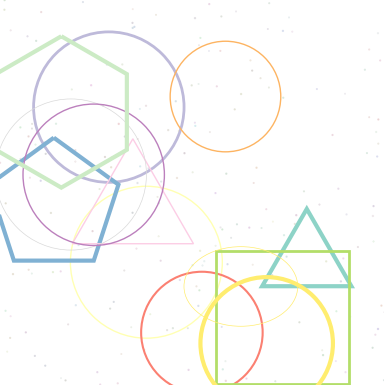[{"shape": "triangle", "thickness": 3, "radius": 0.67, "center": [0.797, 0.323]}, {"shape": "circle", "thickness": 1, "radius": 0.99, "center": [0.38, 0.319]}, {"shape": "circle", "thickness": 2, "radius": 0.98, "center": [0.283, 0.722]}, {"shape": "circle", "thickness": 1.5, "radius": 0.79, "center": [0.524, 0.136]}, {"shape": "pentagon", "thickness": 3, "radius": 0.88, "center": [0.14, 0.466]}, {"shape": "circle", "thickness": 1, "radius": 0.72, "center": [0.586, 0.749]}, {"shape": "square", "thickness": 2, "radius": 0.87, "center": [0.733, 0.175]}, {"shape": "triangle", "thickness": 1, "radius": 0.91, "center": [0.345, 0.458]}, {"shape": "circle", "thickness": 0.5, "radius": 0.98, "center": [0.184, 0.547]}, {"shape": "circle", "thickness": 1, "radius": 0.92, "center": [0.243, 0.546]}, {"shape": "hexagon", "thickness": 3, "radius": 0.98, "center": [0.159, 0.709]}, {"shape": "oval", "thickness": 0.5, "radius": 0.74, "center": [0.626, 0.256]}, {"shape": "circle", "thickness": 3, "radius": 0.86, "center": [0.693, 0.108]}]